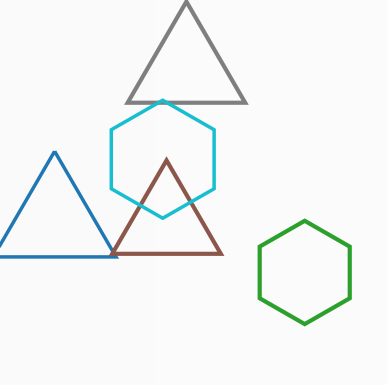[{"shape": "triangle", "thickness": 2.5, "radius": 0.91, "center": [0.141, 0.424]}, {"shape": "hexagon", "thickness": 3, "radius": 0.67, "center": [0.786, 0.292]}, {"shape": "triangle", "thickness": 3, "radius": 0.81, "center": [0.43, 0.422]}, {"shape": "triangle", "thickness": 3, "radius": 0.88, "center": [0.481, 0.821]}, {"shape": "hexagon", "thickness": 2.5, "radius": 0.77, "center": [0.42, 0.586]}]